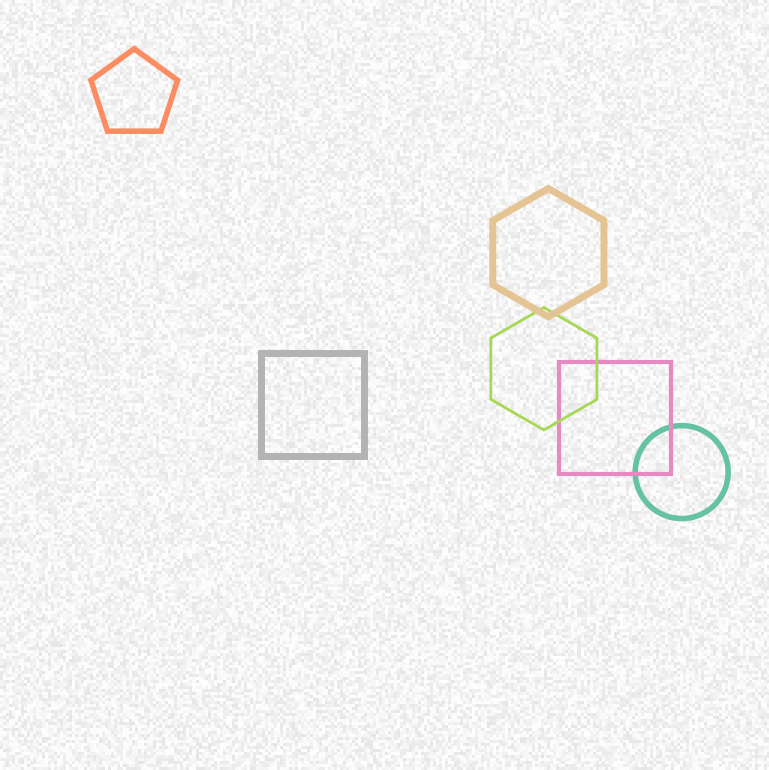[{"shape": "circle", "thickness": 2, "radius": 0.3, "center": [0.885, 0.387]}, {"shape": "pentagon", "thickness": 2, "radius": 0.3, "center": [0.174, 0.878]}, {"shape": "square", "thickness": 1.5, "radius": 0.36, "center": [0.799, 0.457]}, {"shape": "hexagon", "thickness": 1, "radius": 0.4, "center": [0.706, 0.521]}, {"shape": "hexagon", "thickness": 2.5, "radius": 0.42, "center": [0.712, 0.672]}, {"shape": "square", "thickness": 2.5, "radius": 0.33, "center": [0.406, 0.475]}]